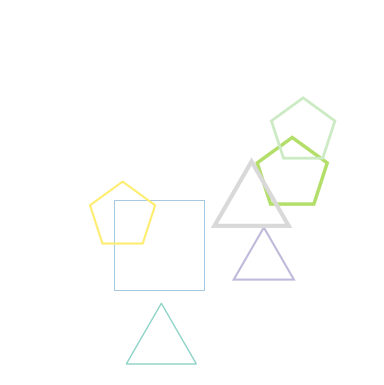[{"shape": "triangle", "thickness": 1, "radius": 0.53, "center": [0.419, 0.107]}, {"shape": "triangle", "thickness": 1.5, "radius": 0.45, "center": [0.685, 0.319]}, {"shape": "square", "thickness": 0.5, "radius": 0.58, "center": [0.412, 0.363]}, {"shape": "pentagon", "thickness": 2.5, "radius": 0.48, "center": [0.759, 0.547]}, {"shape": "triangle", "thickness": 3, "radius": 0.56, "center": [0.653, 0.469]}, {"shape": "pentagon", "thickness": 2, "radius": 0.43, "center": [0.787, 0.659]}, {"shape": "pentagon", "thickness": 1.5, "radius": 0.44, "center": [0.318, 0.439]}]